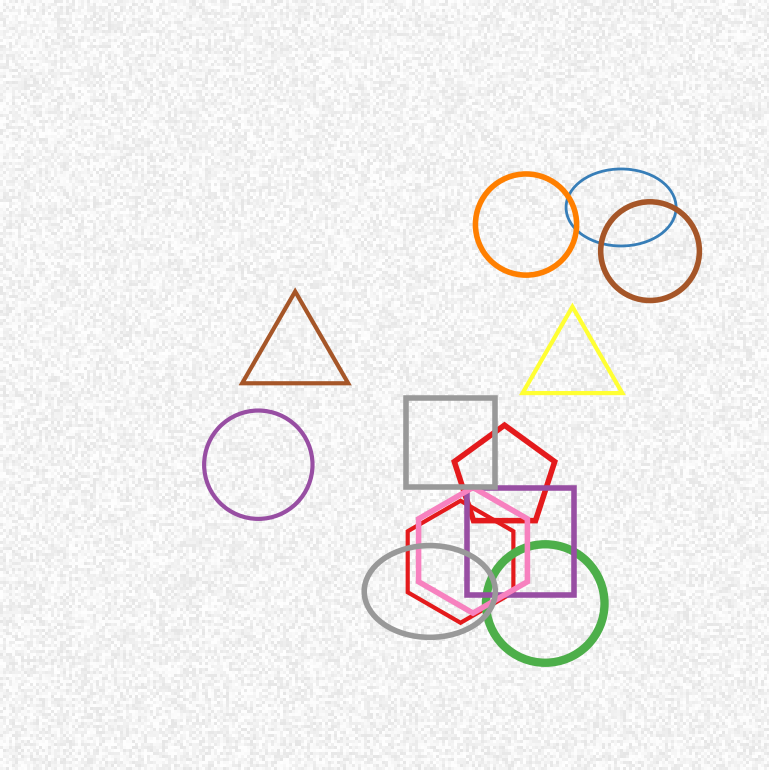[{"shape": "hexagon", "thickness": 1.5, "radius": 0.4, "center": [0.598, 0.27]}, {"shape": "pentagon", "thickness": 2, "radius": 0.34, "center": [0.655, 0.379]}, {"shape": "oval", "thickness": 1, "radius": 0.36, "center": [0.807, 0.731]}, {"shape": "circle", "thickness": 3, "radius": 0.38, "center": [0.708, 0.216]}, {"shape": "circle", "thickness": 1.5, "radius": 0.35, "center": [0.335, 0.396]}, {"shape": "square", "thickness": 2, "radius": 0.35, "center": [0.676, 0.297]}, {"shape": "circle", "thickness": 2, "radius": 0.33, "center": [0.683, 0.708]}, {"shape": "triangle", "thickness": 1.5, "radius": 0.37, "center": [0.743, 0.527]}, {"shape": "triangle", "thickness": 1.5, "radius": 0.4, "center": [0.383, 0.542]}, {"shape": "circle", "thickness": 2, "radius": 0.32, "center": [0.844, 0.674]}, {"shape": "hexagon", "thickness": 2, "radius": 0.41, "center": [0.614, 0.285]}, {"shape": "square", "thickness": 2, "radius": 0.29, "center": [0.585, 0.426]}, {"shape": "oval", "thickness": 2, "radius": 0.43, "center": [0.558, 0.232]}]